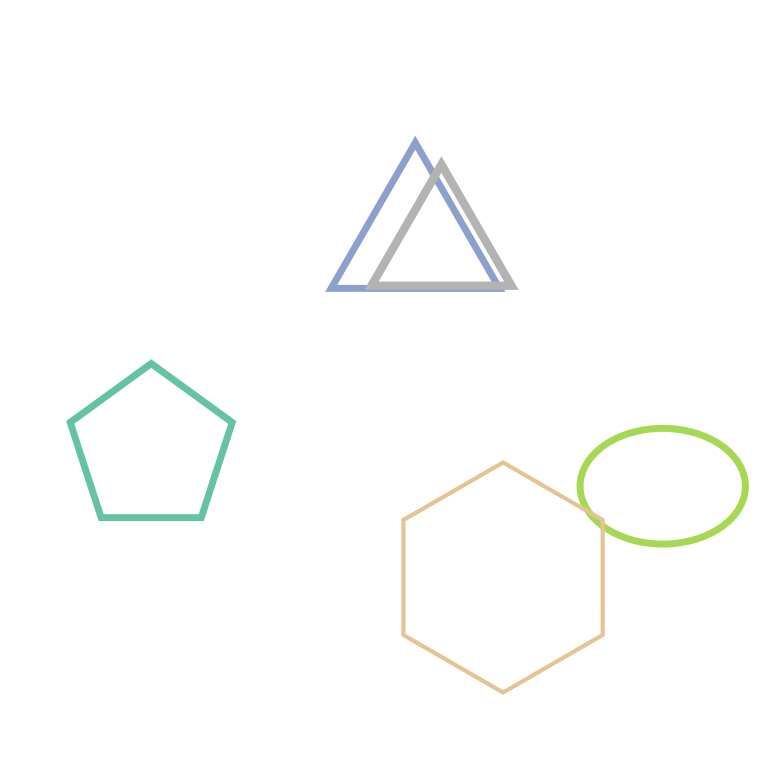[{"shape": "pentagon", "thickness": 2.5, "radius": 0.55, "center": [0.196, 0.417]}, {"shape": "triangle", "thickness": 2.5, "radius": 0.63, "center": [0.539, 0.689]}, {"shape": "oval", "thickness": 2.5, "radius": 0.54, "center": [0.861, 0.369]}, {"shape": "hexagon", "thickness": 1.5, "radius": 0.75, "center": [0.653, 0.25]}, {"shape": "triangle", "thickness": 3, "radius": 0.52, "center": [0.573, 0.681]}]